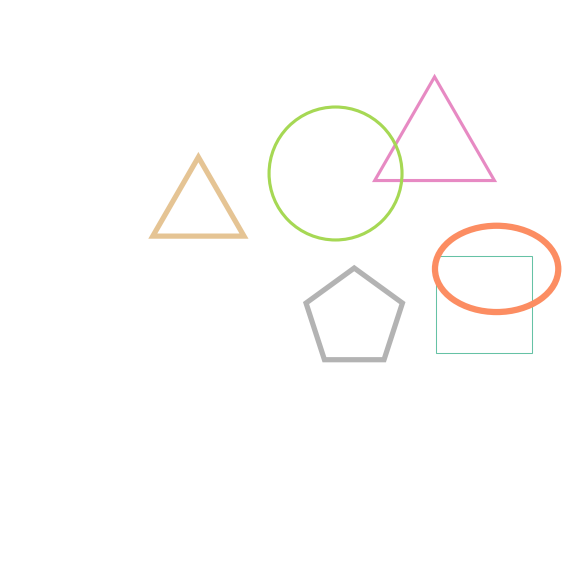[{"shape": "square", "thickness": 0.5, "radius": 0.42, "center": [0.838, 0.472]}, {"shape": "oval", "thickness": 3, "radius": 0.53, "center": [0.86, 0.534]}, {"shape": "triangle", "thickness": 1.5, "radius": 0.6, "center": [0.753, 0.746]}, {"shape": "circle", "thickness": 1.5, "radius": 0.58, "center": [0.581, 0.699]}, {"shape": "triangle", "thickness": 2.5, "radius": 0.46, "center": [0.344, 0.636]}, {"shape": "pentagon", "thickness": 2.5, "radius": 0.44, "center": [0.613, 0.447]}]